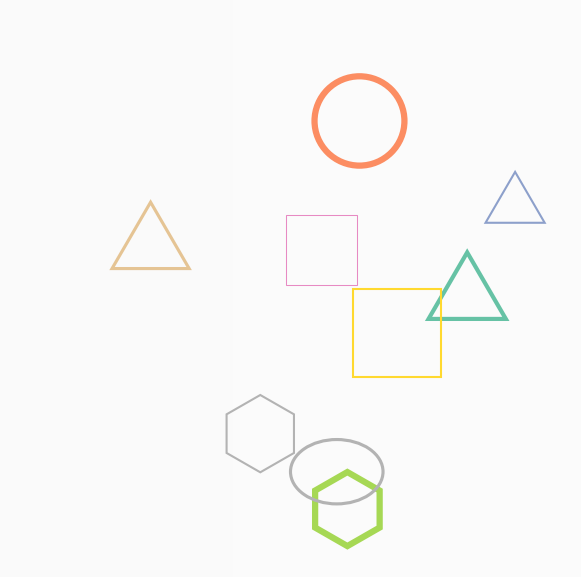[{"shape": "triangle", "thickness": 2, "radius": 0.38, "center": [0.804, 0.485]}, {"shape": "circle", "thickness": 3, "radius": 0.39, "center": [0.618, 0.79]}, {"shape": "triangle", "thickness": 1, "radius": 0.29, "center": [0.886, 0.643]}, {"shape": "square", "thickness": 0.5, "radius": 0.3, "center": [0.553, 0.566]}, {"shape": "hexagon", "thickness": 3, "radius": 0.32, "center": [0.598, 0.118]}, {"shape": "square", "thickness": 1, "radius": 0.38, "center": [0.683, 0.422]}, {"shape": "triangle", "thickness": 1.5, "radius": 0.38, "center": [0.259, 0.572]}, {"shape": "hexagon", "thickness": 1, "radius": 0.33, "center": [0.448, 0.248]}, {"shape": "oval", "thickness": 1.5, "radius": 0.4, "center": [0.579, 0.182]}]